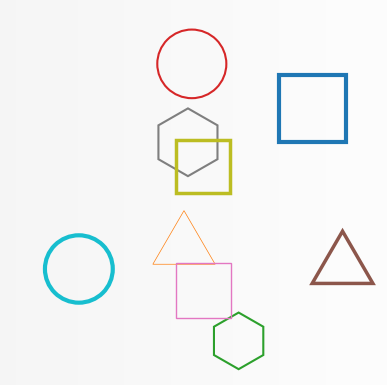[{"shape": "square", "thickness": 3, "radius": 0.43, "center": [0.807, 0.718]}, {"shape": "triangle", "thickness": 0.5, "radius": 0.46, "center": [0.475, 0.36]}, {"shape": "hexagon", "thickness": 1.5, "radius": 0.37, "center": [0.616, 0.115]}, {"shape": "circle", "thickness": 1.5, "radius": 0.45, "center": [0.495, 0.834]}, {"shape": "triangle", "thickness": 2.5, "radius": 0.45, "center": [0.884, 0.309]}, {"shape": "square", "thickness": 1, "radius": 0.35, "center": [0.525, 0.245]}, {"shape": "hexagon", "thickness": 1.5, "radius": 0.44, "center": [0.485, 0.63]}, {"shape": "square", "thickness": 2.5, "radius": 0.35, "center": [0.525, 0.568]}, {"shape": "circle", "thickness": 3, "radius": 0.44, "center": [0.203, 0.301]}]